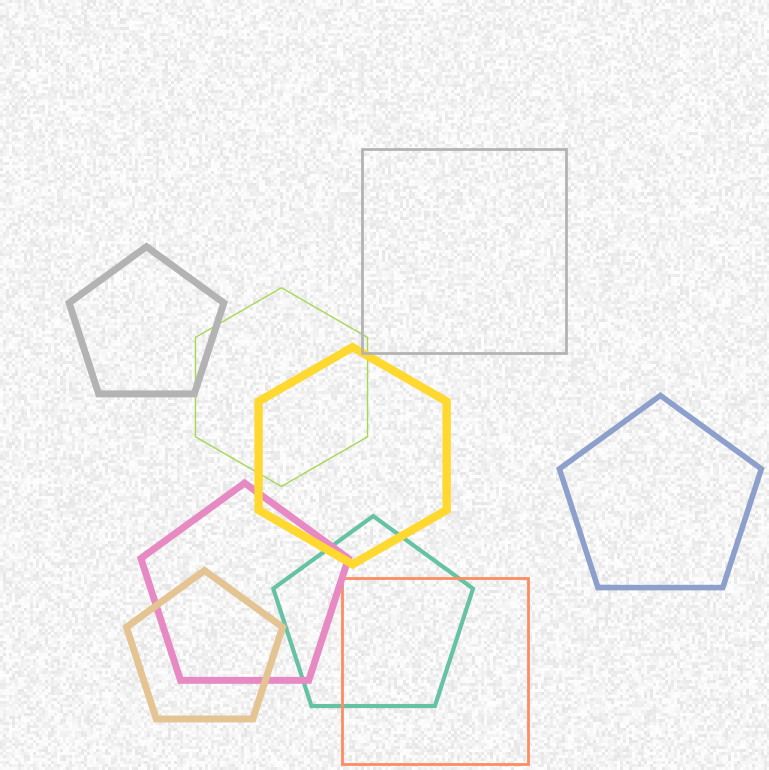[{"shape": "pentagon", "thickness": 1.5, "radius": 0.68, "center": [0.485, 0.193]}, {"shape": "square", "thickness": 1, "radius": 0.6, "center": [0.565, 0.129]}, {"shape": "pentagon", "thickness": 2, "radius": 0.69, "center": [0.858, 0.348]}, {"shape": "pentagon", "thickness": 2.5, "radius": 0.71, "center": [0.318, 0.231]}, {"shape": "hexagon", "thickness": 0.5, "radius": 0.65, "center": [0.366, 0.497]}, {"shape": "hexagon", "thickness": 3, "radius": 0.71, "center": [0.458, 0.408]}, {"shape": "pentagon", "thickness": 2.5, "radius": 0.53, "center": [0.266, 0.153]}, {"shape": "square", "thickness": 1, "radius": 0.66, "center": [0.603, 0.674]}, {"shape": "pentagon", "thickness": 2.5, "radius": 0.53, "center": [0.19, 0.574]}]